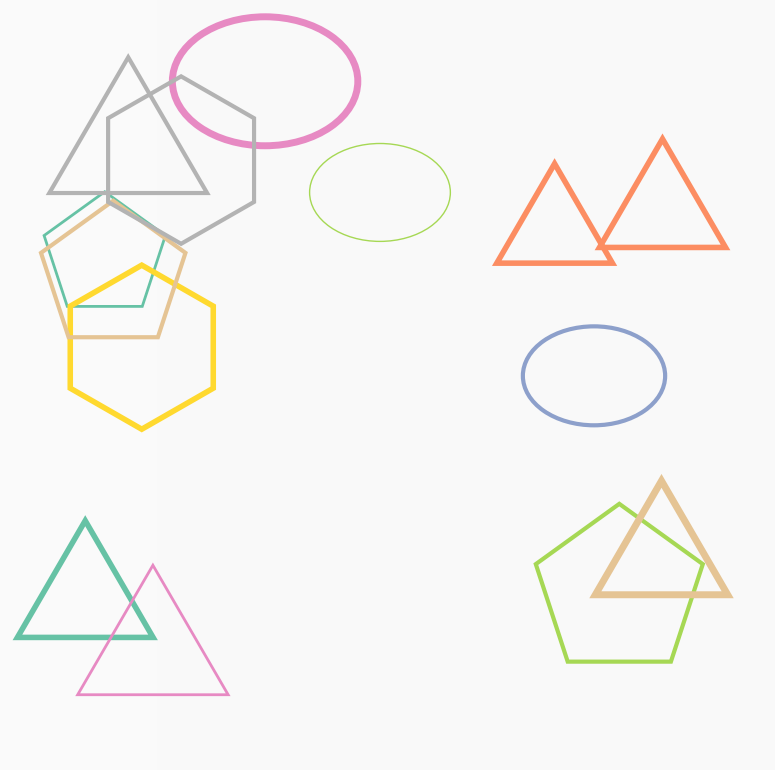[{"shape": "pentagon", "thickness": 1, "radius": 0.41, "center": [0.135, 0.669]}, {"shape": "triangle", "thickness": 2, "radius": 0.51, "center": [0.11, 0.223]}, {"shape": "triangle", "thickness": 2, "radius": 0.47, "center": [0.855, 0.726]}, {"shape": "triangle", "thickness": 2, "radius": 0.43, "center": [0.716, 0.701]}, {"shape": "oval", "thickness": 1.5, "radius": 0.46, "center": [0.766, 0.512]}, {"shape": "triangle", "thickness": 1, "radius": 0.56, "center": [0.197, 0.154]}, {"shape": "oval", "thickness": 2.5, "radius": 0.6, "center": [0.342, 0.894]}, {"shape": "pentagon", "thickness": 1.5, "radius": 0.57, "center": [0.799, 0.232]}, {"shape": "oval", "thickness": 0.5, "radius": 0.45, "center": [0.49, 0.75]}, {"shape": "hexagon", "thickness": 2, "radius": 0.53, "center": [0.183, 0.549]}, {"shape": "triangle", "thickness": 2.5, "radius": 0.49, "center": [0.854, 0.277]}, {"shape": "pentagon", "thickness": 1.5, "radius": 0.49, "center": [0.146, 0.641]}, {"shape": "hexagon", "thickness": 1.5, "radius": 0.54, "center": [0.234, 0.792]}, {"shape": "triangle", "thickness": 1.5, "radius": 0.59, "center": [0.165, 0.808]}]